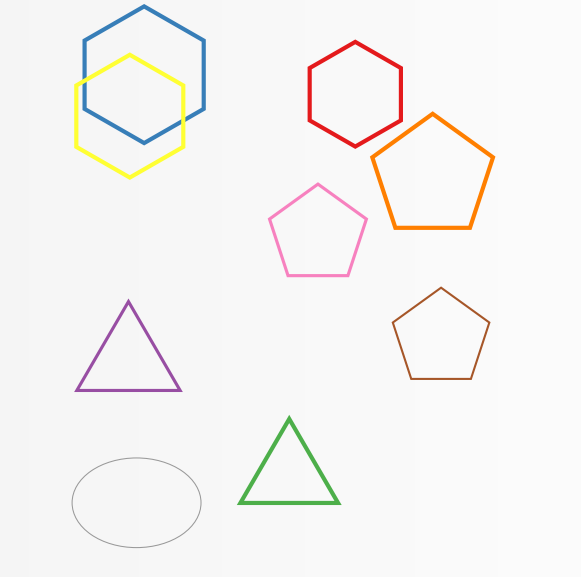[{"shape": "hexagon", "thickness": 2, "radius": 0.45, "center": [0.611, 0.836]}, {"shape": "hexagon", "thickness": 2, "radius": 0.59, "center": [0.248, 0.87]}, {"shape": "triangle", "thickness": 2, "radius": 0.48, "center": [0.498, 0.177]}, {"shape": "triangle", "thickness": 1.5, "radius": 0.51, "center": [0.221, 0.374]}, {"shape": "pentagon", "thickness": 2, "radius": 0.55, "center": [0.744, 0.693]}, {"shape": "hexagon", "thickness": 2, "radius": 0.53, "center": [0.223, 0.798]}, {"shape": "pentagon", "thickness": 1, "radius": 0.44, "center": [0.759, 0.414]}, {"shape": "pentagon", "thickness": 1.5, "radius": 0.44, "center": [0.547, 0.593]}, {"shape": "oval", "thickness": 0.5, "radius": 0.55, "center": [0.235, 0.129]}]